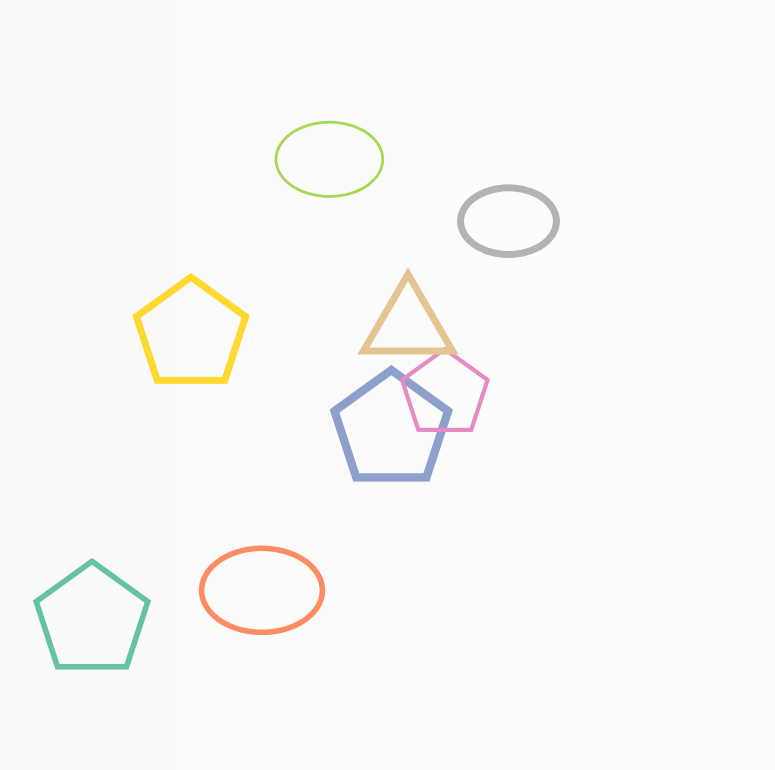[{"shape": "pentagon", "thickness": 2, "radius": 0.38, "center": [0.119, 0.195]}, {"shape": "oval", "thickness": 2, "radius": 0.39, "center": [0.338, 0.233]}, {"shape": "pentagon", "thickness": 3, "radius": 0.39, "center": [0.505, 0.442]}, {"shape": "pentagon", "thickness": 1.5, "radius": 0.29, "center": [0.574, 0.489]}, {"shape": "oval", "thickness": 1, "radius": 0.34, "center": [0.425, 0.793]}, {"shape": "pentagon", "thickness": 2.5, "radius": 0.37, "center": [0.246, 0.566]}, {"shape": "triangle", "thickness": 2.5, "radius": 0.33, "center": [0.526, 0.577]}, {"shape": "oval", "thickness": 2.5, "radius": 0.31, "center": [0.656, 0.713]}]